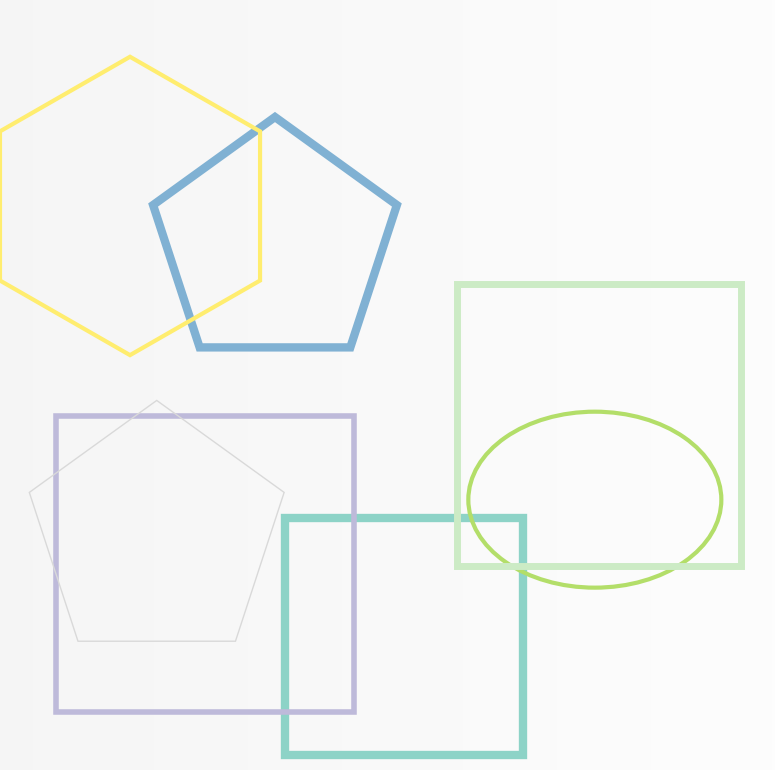[{"shape": "square", "thickness": 3, "radius": 0.77, "center": [0.521, 0.173]}, {"shape": "square", "thickness": 2, "radius": 0.96, "center": [0.265, 0.268]}, {"shape": "pentagon", "thickness": 3, "radius": 0.83, "center": [0.355, 0.683]}, {"shape": "oval", "thickness": 1.5, "radius": 0.82, "center": [0.768, 0.351]}, {"shape": "pentagon", "thickness": 0.5, "radius": 0.86, "center": [0.202, 0.307]}, {"shape": "square", "thickness": 2.5, "radius": 0.92, "center": [0.772, 0.448]}, {"shape": "hexagon", "thickness": 1.5, "radius": 0.97, "center": [0.168, 0.733]}]